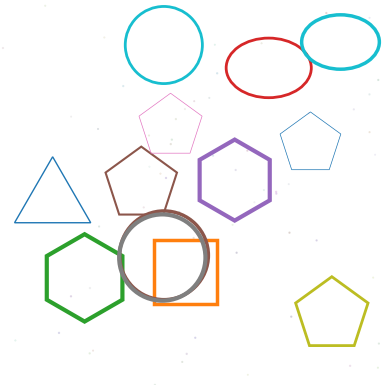[{"shape": "triangle", "thickness": 1, "radius": 0.57, "center": [0.137, 0.479]}, {"shape": "pentagon", "thickness": 0.5, "radius": 0.41, "center": [0.806, 0.626]}, {"shape": "square", "thickness": 2.5, "radius": 0.41, "center": [0.482, 0.293]}, {"shape": "hexagon", "thickness": 3, "radius": 0.57, "center": [0.22, 0.278]}, {"shape": "oval", "thickness": 2, "radius": 0.55, "center": [0.698, 0.824]}, {"shape": "hexagon", "thickness": 3, "radius": 0.53, "center": [0.61, 0.532]}, {"shape": "pentagon", "thickness": 1.5, "radius": 0.49, "center": [0.367, 0.522]}, {"shape": "circle", "thickness": 2.5, "radius": 0.58, "center": [0.426, 0.337]}, {"shape": "pentagon", "thickness": 0.5, "radius": 0.43, "center": [0.443, 0.672]}, {"shape": "circle", "thickness": 3, "radius": 0.56, "center": [0.422, 0.331]}, {"shape": "pentagon", "thickness": 2, "radius": 0.49, "center": [0.862, 0.182]}, {"shape": "oval", "thickness": 2.5, "radius": 0.5, "center": [0.884, 0.891]}, {"shape": "circle", "thickness": 2, "radius": 0.5, "center": [0.426, 0.883]}]